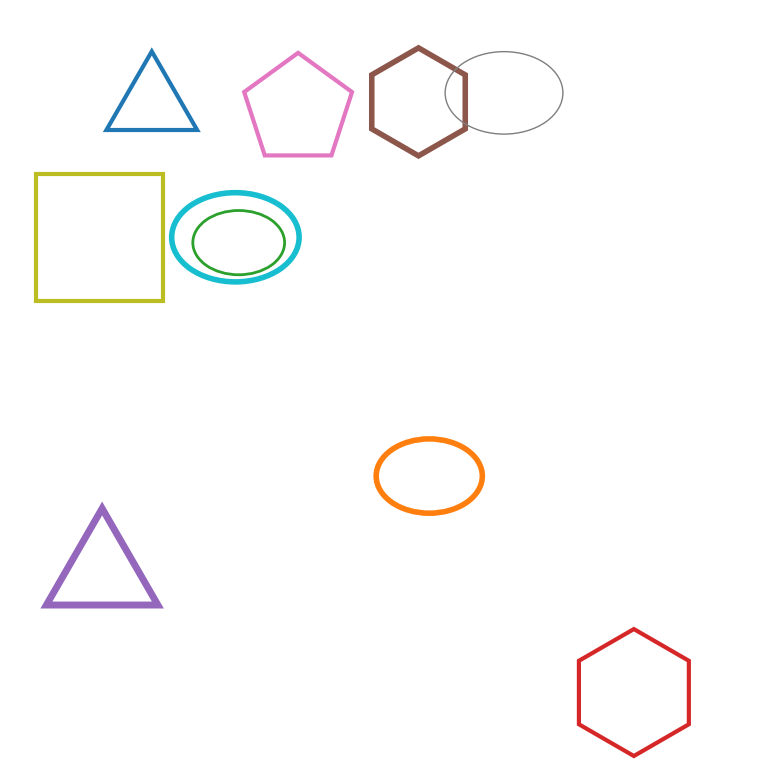[{"shape": "triangle", "thickness": 1.5, "radius": 0.34, "center": [0.197, 0.865]}, {"shape": "oval", "thickness": 2, "radius": 0.34, "center": [0.557, 0.382]}, {"shape": "oval", "thickness": 1, "radius": 0.3, "center": [0.31, 0.685]}, {"shape": "hexagon", "thickness": 1.5, "radius": 0.41, "center": [0.823, 0.101]}, {"shape": "triangle", "thickness": 2.5, "radius": 0.42, "center": [0.133, 0.256]}, {"shape": "hexagon", "thickness": 2, "radius": 0.35, "center": [0.544, 0.868]}, {"shape": "pentagon", "thickness": 1.5, "radius": 0.37, "center": [0.387, 0.858]}, {"shape": "oval", "thickness": 0.5, "radius": 0.38, "center": [0.655, 0.879]}, {"shape": "square", "thickness": 1.5, "radius": 0.42, "center": [0.129, 0.692]}, {"shape": "oval", "thickness": 2, "radius": 0.41, "center": [0.306, 0.692]}]